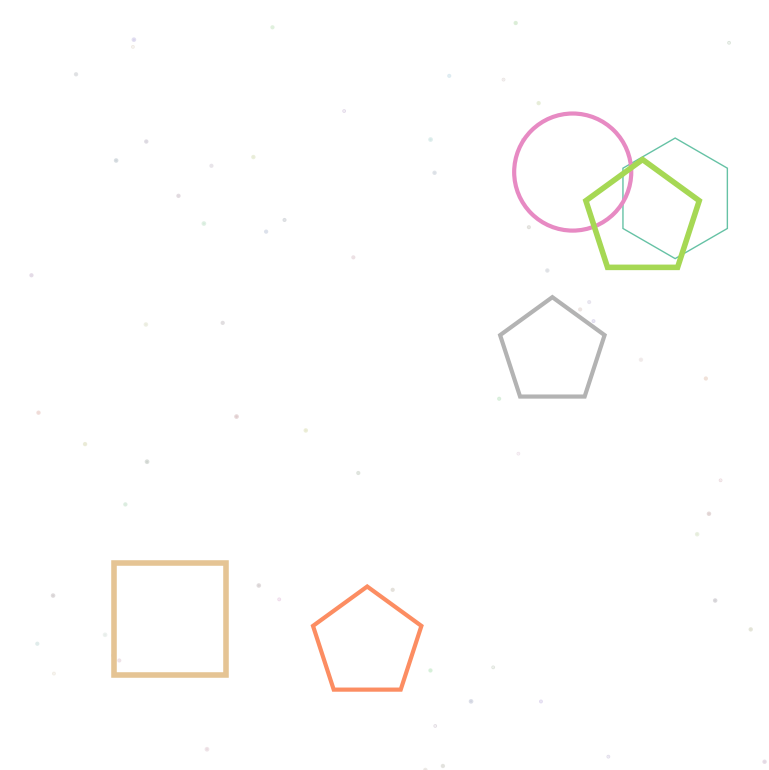[{"shape": "hexagon", "thickness": 0.5, "radius": 0.39, "center": [0.877, 0.742]}, {"shape": "pentagon", "thickness": 1.5, "radius": 0.37, "center": [0.477, 0.164]}, {"shape": "circle", "thickness": 1.5, "radius": 0.38, "center": [0.744, 0.777]}, {"shape": "pentagon", "thickness": 2, "radius": 0.39, "center": [0.834, 0.715]}, {"shape": "square", "thickness": 2, "radius": 0.36, "center": [0.22, 0.196]}, {"shape": "pentagon", "thickness": 1.5, "radius": 0.36, "center": [0.717, 0.543]}]